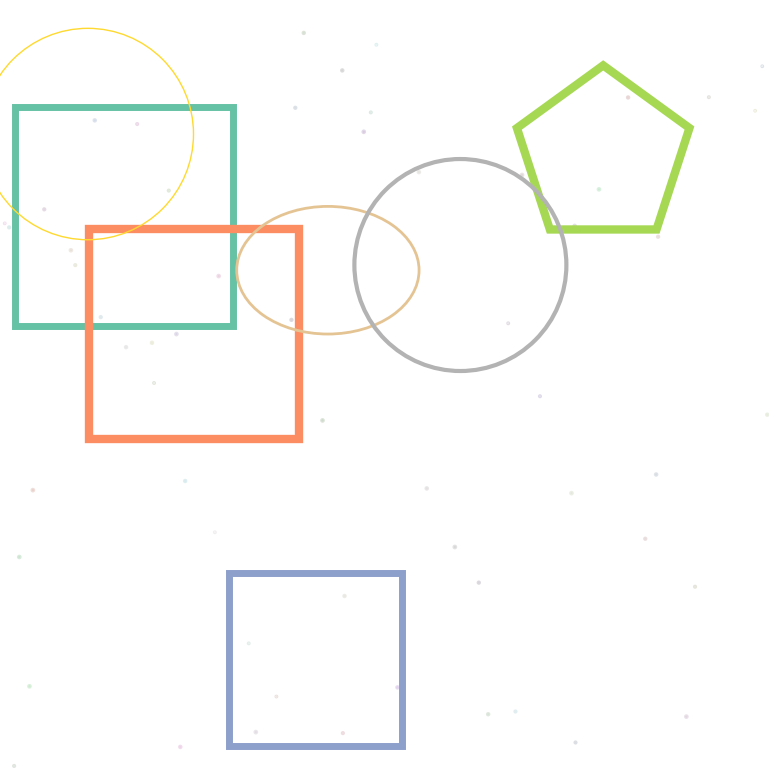[{"shape": "square", "thickness": 2.5, "radius": 0.71, "center": [0.161, 0.718]}, {"shape": "square", "thickness": 3, "radius": 0.68, "center": [0.252, 0.567]}, {"shape": "square", "thickness": 2.5, "radius": 0.56, "center": [0.41, 0.143]}, {"shape": "pentagon", "thickness": 3, "radius": 0.59, "center": [0.783, 0.797]}, {"shape": "circle", "thickness": 0.5, "radius": 0.69, "center": [0.114, 0.826]}, {"shape": "oval", "thickness": 1, "radius": 0.59, "center": [0.426, 0.649]}, {"shape": "circle", "thickness": 1.5, "radius": 0.69, "center": [0.598, 0.656]}]